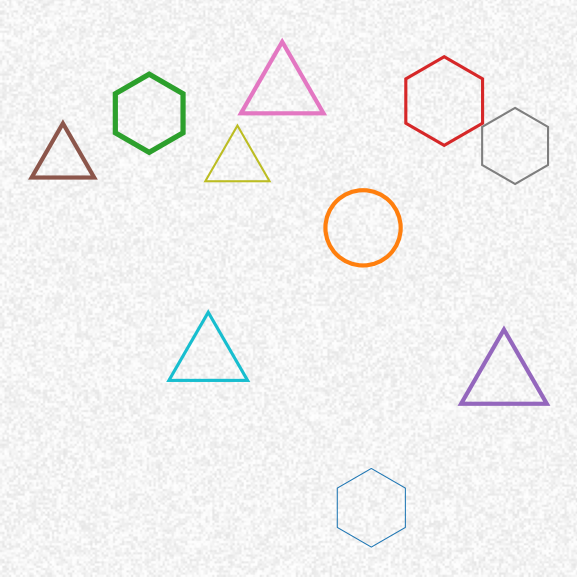[{"shape": "hexagon", "thickness": 0.5, "radius": 0.34, "center": [0.643, 0.12]}, {"shape": "circle", "thickness": 2, "radius": 0.33, "center": [0.629, 0.605]}, {"shape": "hexagon", "thickness": 2.5, "radius": 0.34, "center": [0.258, 0.803]}, {"shape": "hexagon", "thickness": 1.5, "radius": 0.38, "center": [0.769, 0.824]}, {"shape": "triangle", "thickness": 2, "radius": 0.43, "center": [0.873, 0.343]}, {"shape": "triangle", "thickness": 2, "radius": 0.31, "center": [0.109, 0.723]}, {"shape": "triangle", "thickness": 2, "radius": 0.41, "center": [0.489, 0.844]}, {"shape": "hexagon", "thickness": 1, "radius": 0.33, "center": [0.892, 0.746]}, {"shape": "triangle", "thickness": 1, "radius": 0.32, "center": [0.411, 0.717]}, {"shape": "triangle", "thickness": 1.5, "radius": 0.39, "center": [0.361, 0.38]}]